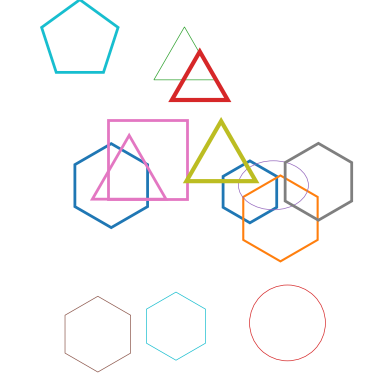[{"shape": "hexagon", "thickness": 2, "radius": 0.55, "center": [0.289, 0.518]}, {"shape": "hexagon", "thickness": 2, "radius": 0.4, "center": [0.649, 0.502]}, {"shape": "hexagon", "thickness": 1.5, "radius": 0.56, "center": [0.728, 0.433]}, {"shape": "triangle", "thickness": 0.5, "radius": 0.46, "center": [0.479, 0.838]}, {"shape": "triangle", "thickness": 3, "radius": 0.42, "center": [0.519, 0.782]}, {"shape": "circle", "thickness": 0.5, "radius": 0.49, "center": [0.747, 0.161]}, {"shape": "oval", "thickness": 0.5, "radius": 0.45, "center": [0.71, 0.519]}, {"shape": "hexagon", "thickness": 0.5, "radius": 0.49, "center": [0.254, 0.132]}, {"shape": "triangle", "thickness": 2, "radius": 0.55, "center": [0.336, 0.538]}, {"shape": "square", "thickness": 2, "radius": 0.51, "center": [0.383, 0.586]}, {"shape": "hexagon", "thickness": 2, "radius": 0.5, "center": [0.827, 0.528]}, {"shape": "triangle", "thickness": 3, "radius": 0.52, "center": [0.574, 0.581]}, {"shape": "pentagon", "thickness": 2, "radius": 0.52, "center": [0.207, 0.896]}, {"shape": "hexagon", "thickness": 0.5, "radius": 0.44, "center": [0.457, 0.153]}]